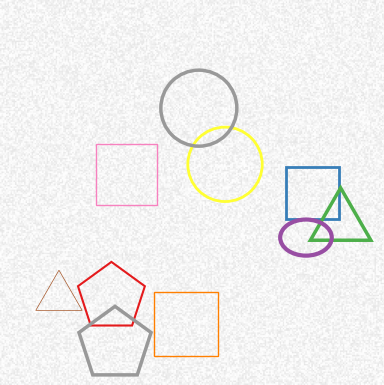[{"shape": "pentagon", "thickness": 1.5, "radius": 0.46, "center": [0.289, 0.228]}, {"shape": "square", "thickness": 2, "radius": 0.34, "center": [0.812, 0.499]}, {"shape": "triangle", "thickness": 2.5, "radius": 0.45, "center": [0.885, 0.421]}, {"shape": "oval", "thickness": 3, "radius": 0.33, "center": [0.795, 0.383]}, {"shape": "square", "thickness": 1, "radius": 0.42, "center": [0.483, 0.158]}, {"shape": "circle", "thickness": 2, "radius": 0.48, "center": [0.584, 0.573]}, {"shape": "triangle", "thickness": 0.5, "radius": 0.35, "center": [0.153, 0.229]}, {"shape": "square", "thickness": 1, "radius": 0.4, "center": [0.328, 0.546]}, {"shape": "pentagon", "thickness": 2.5, "radius": 0.49, "center": [0.299, 0.106]}, {"shape": "circle", "thickness": 2.5, "radius": 0.49, "center": [0.516, 0.719]}]